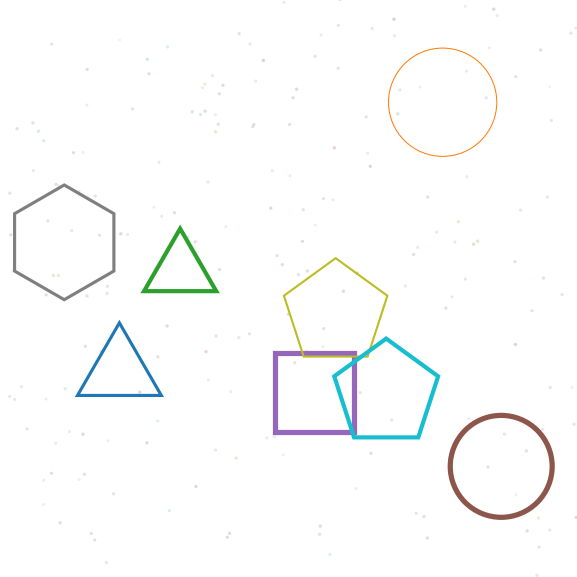[{"shape": "triangle", "thickness": 1.5, "radius": 0.42, "center": [0.207, 0.356]}, {"shape": "circle", "thickness": 0.5, "radius": 0.47, "center": [0.766, 0.822]}, {"shape": "triangle", "thickness": 2, "radius": 0.36, "center": [0.312, 0.531]}, {"shape": "square", "thickness": 2.5, "radius": 0.34, "center": [0.544, 0.319]}, {"shape": "circle", "thickness": 2.5, "radius": 0.44, "center": [0.868, 0.192]}, {"shape": "hexagon", "thickness": 1.5, "radius": 0.5, "center": [0.111, 0.579]}, {"shape": "pentagon", "thickness": 1, "radius": 0.47, "center": [0.581, 0.458]}, {"shape": "pentagon", "thickness": 2, "radius": 0.47, "center": [0.669, 0.318]}]